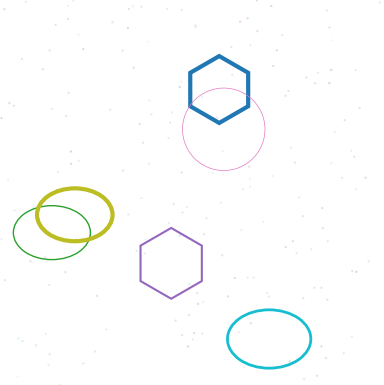[{"shape": "hexagon", "thickness": 3, "radius": 0.43, "center": [0.569, 0.767]}, {"shape": "oval", "thickness": 1, "radius": 0.5, "center": [0.135, 0.396]}, {"shape": "hexagon", "thickness": 1.5, "radius": 0.46, "center": [0.445, 0.316]}, {"shape": "circle", "thickness": 0.5, "radius": 0.54, "center": [0.581, 0.664]}, {"shape": "oval", "thickness": 3, "radius": 0.49, "center": [0.194, 0.442]}, {"shape": "oval", "thickness": 2, "radius": 0.54, "center": [0.699, 0.119]}]